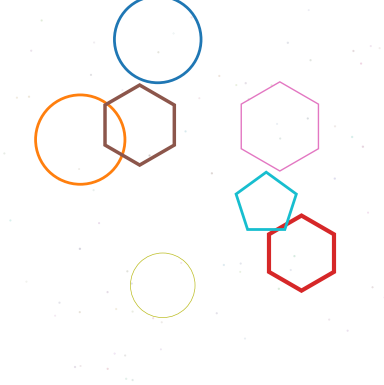[{"shape": "circle", "thickness": 2, "radius": 0.56, "center": [0.41, 0.898]}, {"shape": "circle", "thickness": 2, "radius": 0.58, "center": [0.208, 0.637]}, {"shape": "hexagon", "thickness": 3, "radius": 0.49, "center": [0.783, 0.343]}, {"shape": "hexagon", "thickness": 2.5, "radius": 0.52, "center": [0.363, 0.675]}, {"shape": "hexagon", "thickness": 1, "radius": 0.58, "center": [0.727, 0.672]}, {"shape": "circle", "thickness": 0.5, "radius": 0.42, "center": [0.423, 0.259]}, {"shape": "pentagon", "thickness": 2, "radius": 0.41, "center": [0.691, 0.47]}]